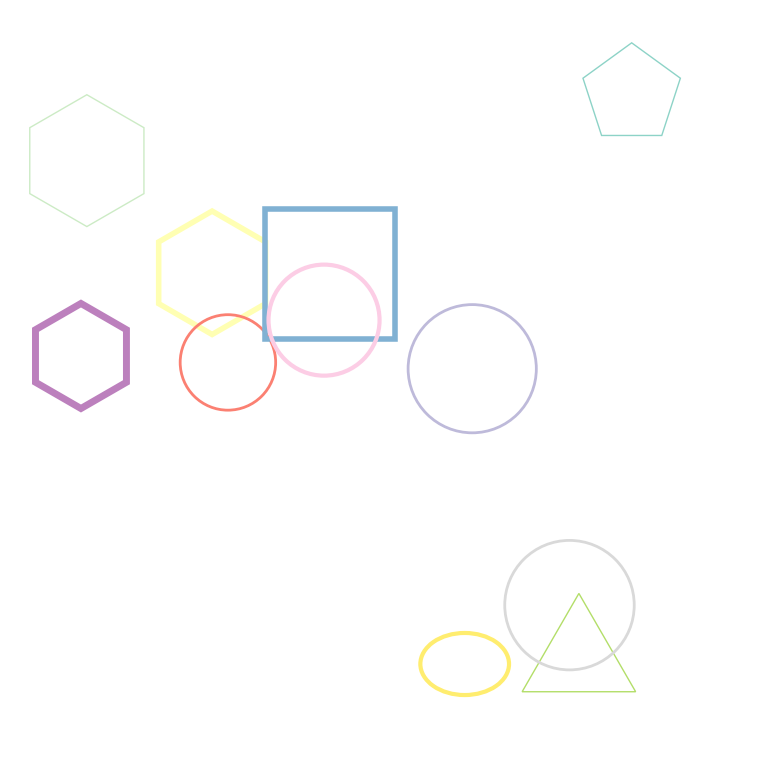[{"shape": "pentagon", "thickness": 0.5, "radius": 0.33, "center": [0.82, 0.878]}, {"shape": "hexagon", "thickness": 2, "radius": 0.4, "center": [0.275, 0.646]}, {"shape": "circle", "thickness": 1, "radius": 0.42, "center": [0.613, 0.521]}, {"shape": "circle", "thickness": 1, "radius": 0.31, "center": [0.296, 0.529]}, {"shape": "square", "thickness": 2, "radius": 0.42, "center": [0.429, 0.644]}, {"shape": "triangle", "thickness": 0.5, "radius": 0.43, "center": [0.752, 0.144]}, {"shape": "circle", "thickness": 1.5, "radius": 0.36, "center": [0.421, 0.584]}, {"shape": "circle", "thickness": 1, "radius": 0.42, "center": [0.74, 0.214]}, {"shape": "hexagon", "thickness": 2.5, "radius": 0.34, "center": [0.105, 0.538]}, {"shape": "hexagon", "thickness": 0.5, "radius": 0.43, "center": [0.113, 0.791]}, {"shape": "oval", "thickness": 1.5, "radius": 0.29, "center": [0.603, 0.138]}]